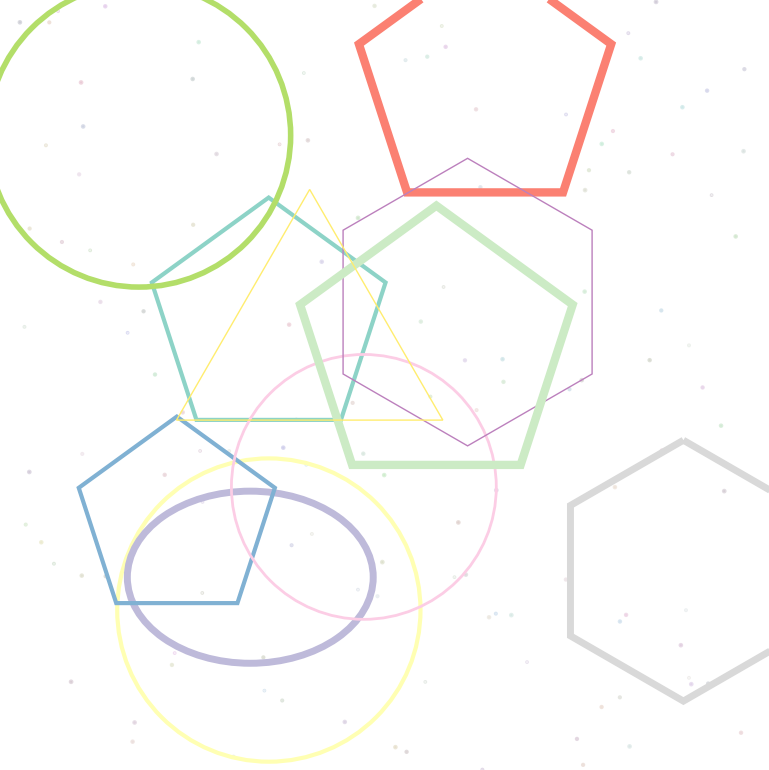[{"shape": "pentagon", "thickness": 1.5, "radius": 0.8, "center": [0.349, 0.584]}, {"shape": "circle", "thickness": 1.5, "radius": 0.98, "center": [0.349, 0.208]}, {"shape": "oval", "thickness": 2.5, "radius": 0.8, "center": [0.325, 0.25]}, {"shape": "pentagon", "thickness": 3, "radius": 0.86, "center": [0.63, 0.889]}, {"shape": "pentagon", "thickness": 1.5, "radius": 0.67, "center": [0.23, 0.325]}, {"shape": "circle", "thickness": 2, "radius": 0.99, "center": [0.18, 0.824]}, {"shape": "circle", "thickness": 1, "radius": 0.86, "center": [0.473, 0.368]}, {"shape": "hexagon", "thickness": 2.5, "radius": 0.85, "center": [0.888, 0.259]}, {"shape": "hexagon", "thickness": 0.5, "radius": 0.93, "center": [0.607, 0.608]}, {"shape": "pentagon", "thickness": 3, "radius": 0.93, "center": [0.567, 0.547]}, {"shape": "triangle", "thickness": 0.5, "radius": 1.0, "center": [0.402, 0.554]}]